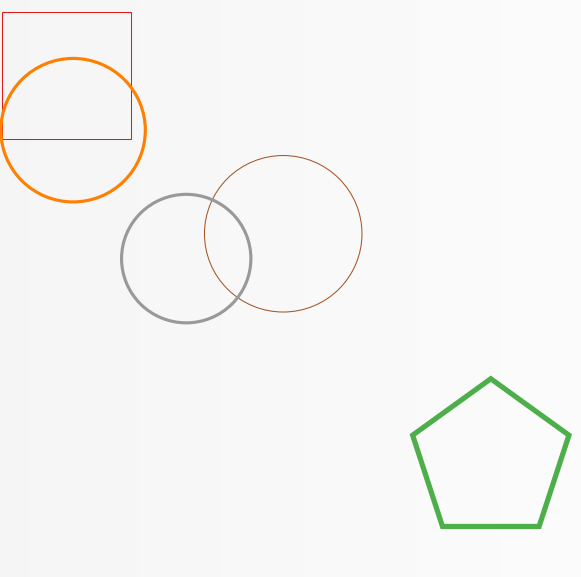[{"shape": "square", "thickness": 0.5, "radius": 0.55, "center": [0.114, 0.869]}, {"shape": "pentagon", "thickness": 2.5, "radius": 0.71, "center": [0.844, 0.202]}, {"shape": "circle", "thickness": 1.5, "radius": 0.62, "center": [0.126, 0.774]}, {"shape": "circle", "thickness": 0.5, "radius": 0.68, "center": [0.487, 0.594]}, {"shape": "circle", "thickness": 1.5, "radius": 0.56, "center": [0.32, 0.551]}]